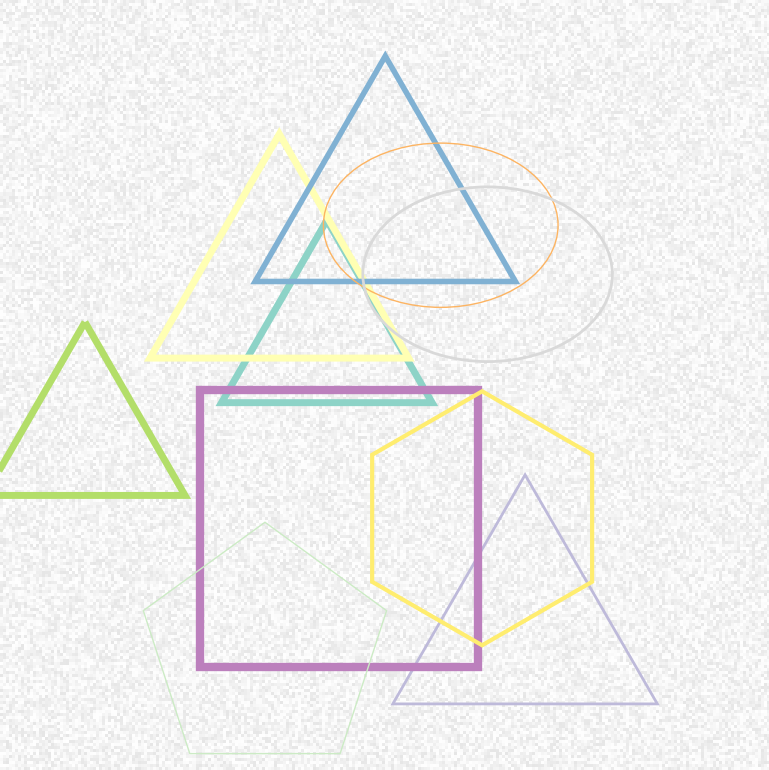[{"shape": "triangle", "thickness": 2.5, "radius": 0.79, "center": [0.424, 0.556]}, {"shape": "triangle", "thickness": 2.5, "radius": 0.97, "center": [0.363, 0.632]}, {"shape": "triangle", "thickness": 1, "radius": 0.99, "center": [0.682, 0.185]}, {"shape": "triangle", "thickness": 2, "radius": 0.98, "center": [0.5, 0.732]}, {"shape": "oval", "thickness": 0.5, "radius": 0.76, "center": [0.572, 0.707]}, {"shape": "triangle", "thickness": 2.5, "radius": 0.75, "center": [0.11, 0.432]}, {"shape": "oval", "thickness": 1, "radius": 0.81, "center": [0.633, 0.644]}, {"shape": "square", "thickness": 3, "radius": 0.9, "center": [0.44, 0.313]}, {"shape": "pentagon", "thickness": 0.5, "radius": 0.83, "center": [0.344, 0.156]}, {"shape": "hexagon", "thickness": 1.5, "radius": 0.82, "center": [0.626, 0.327]}]